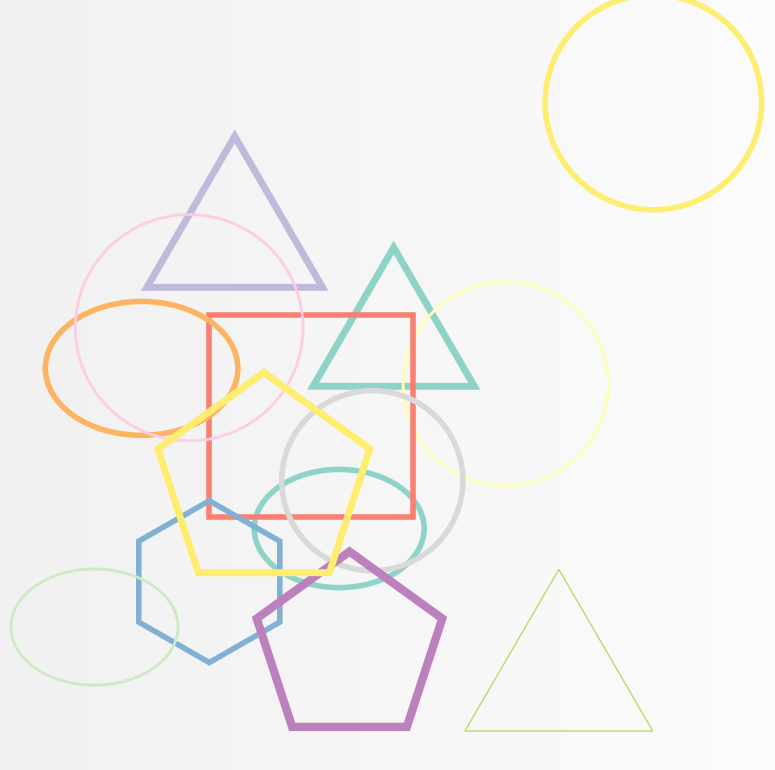[{"shape": "triangle", "thickness": 2.5, "radius": 0.6, "center": [0.508, 0.558]}, {"shape": "oval", "thickness": 2, "radius": 0.55, "center": [0.438, 0.314]}, {"shape": "circle", "thickness": 1, "radius": 0.66, "center": [0.653, 0.502]}, {"shape": "triangle", "thickness": 2.5, "radius": 0.65, "center": [0.303, 0.692]}, {"shape": "square", "thickness": 2, "radius": 0.66, "center": [0.401, 0.46]}, {"shape": "hexagon", "thickness": 2, "radius": 0.53, "center": [0.27, 0.245]}, {"shape": "oval", "thickness": 2, "radius": 0.62, "center": [0.183, 0.522]}, {"shape": "triangle", "thickness": 0.5, "radius": 0.7, "center": [0.721, 0.121]}, {"shape": "circle", "thickness": 1, "radius": 0.73, "center": [0.244, 0.574]}, {"shape": "circle", "thickness": 2, "radius": 0.58, "center": [0.48, 0.376]}, {"shape": "pentagon", "thickness": 3, "radius": 0.63, "center": [0.451, 0.158]}, {"shape": "oval", "thickness": 1, "radius": 0.54, "center": [0.122, 0.186]}, {"shape": "circle", "thickness": 2, "radius": 0.7, "center": [0.843, 0.867]}, {"shape": "pentagon", "thickness": 2.5, "radius": 0.72, "center": [0.34, 0.373]}]